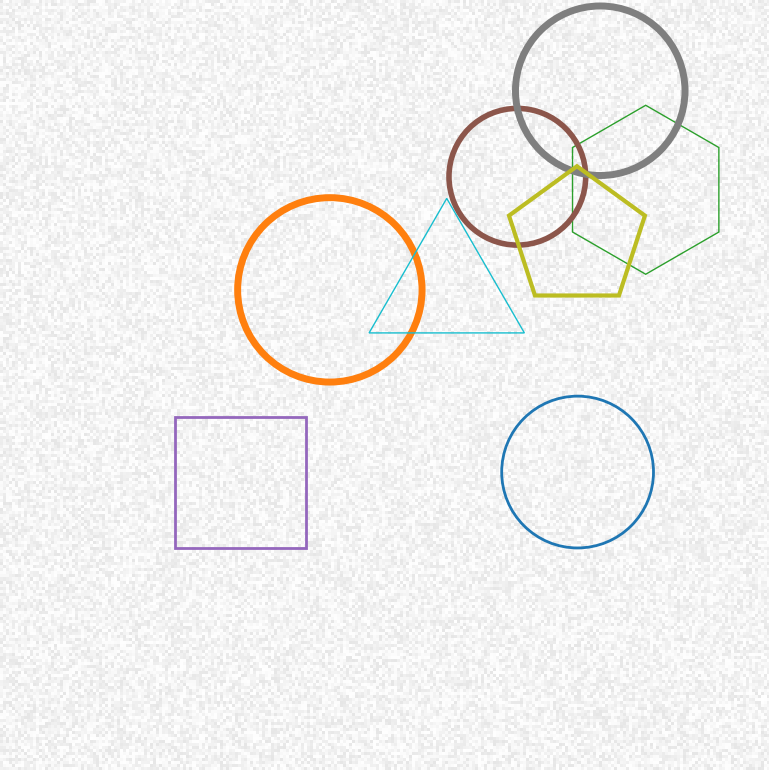[{"shape": "circle", "thickness": 1, "radius": 0.49, "center": [0.75, 0.387]}, {"shape": "circle", "thickness": 2.5, "radius": 0.6, "center": [0.428, 0.624]}, {"shape": "hexagon", "thickness": 0.5, "radius": 0.55, "center": [0.839, 0.754]}, {"shape": "square", "thickness": 1, "radius": 0.42, "center": [0.312, 0.374]}, {"shape": "circle", "thickness": 2, "radius": 0.44, "center": [0.672, 0.77]}, {"shape": "circle", "thickness": 2.5, "radius": 0.55, "center": [0.78, 0.882]}, {"shape": "pentagon", "thickness": 1.5, "radius": 0.46, "center": [0.749, 0.691]}, {"shape": "triangle", "thickness": 0.5, "radius": 0.58, "center": [0.58, 0.626]}]